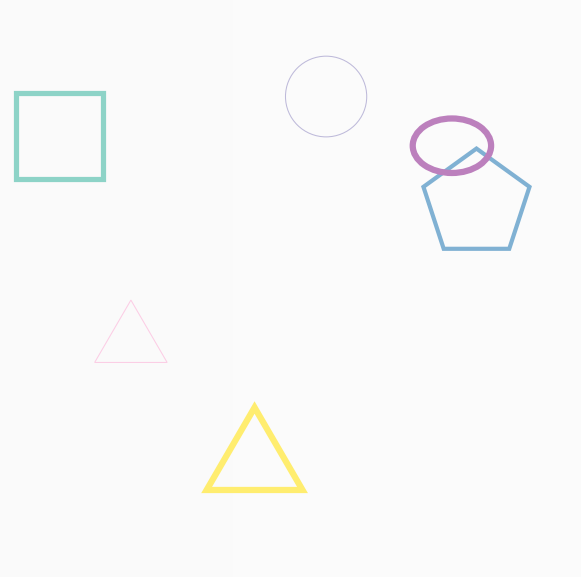[{"shape": "square", "thickness": 2.5, "radius": 0.37, "center": [0.102, 0.764]}, {"shape": "circle", "thickness": 0.5, "radius": 0.35, "center": [0.561, 0.832]}, {"shape": "pentagon", "thickness": 2, "radius": 0.48, "center": [0.82, 0.646]}, {"shape": "triangle", "thickness": 0.5, "radius": 0.36, "center": [0.225, 0.408]}, {"shape": "oval", "thickness": 3, "radius": 0.34, "center": [0.777, 0.747]}, {"shape": "triangle", "thickness": 3, "radius": 0.48, "center": [0.438, 0.198]}]